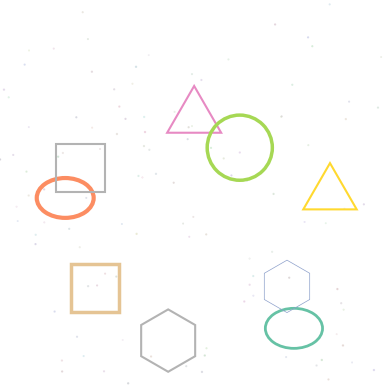[{"shape": "oval", "thickness": 2, "radius": 0.37, "center": [0.763, 0.147]}, {"shape": "oval", "thickness": 3, "radius": 0.37, "center": [0.169, 0.486]}, {"shape": "hexagon", "thickness": 0.5, "radius": 0.34, "center": [0.745, 0.256]}, {"shape": "triangle", "thickness": 1.5, "radius": 0.4, "center": [0.504, 0.696]}, {"shape": "circle", "thickness": 2.5, "radius": 0.42, "center": [0.623, 0.616]}, {"shape": "triangle", "thickness": 1.5, "radius": 0.4, "center": [0.857, 0.496]}, {"shape": "square", "thickness": 2.5, "radius": 0.31, "center": [0.246, 0.251]}, {"shape": "hexagon", "thickness": 1.5, "radius": 0.4, "center": [0.437, 0.115]}, {"shape": "square", "thickness": 1.5, "radius": 0.31, "center": [0.209, 0.563]}]